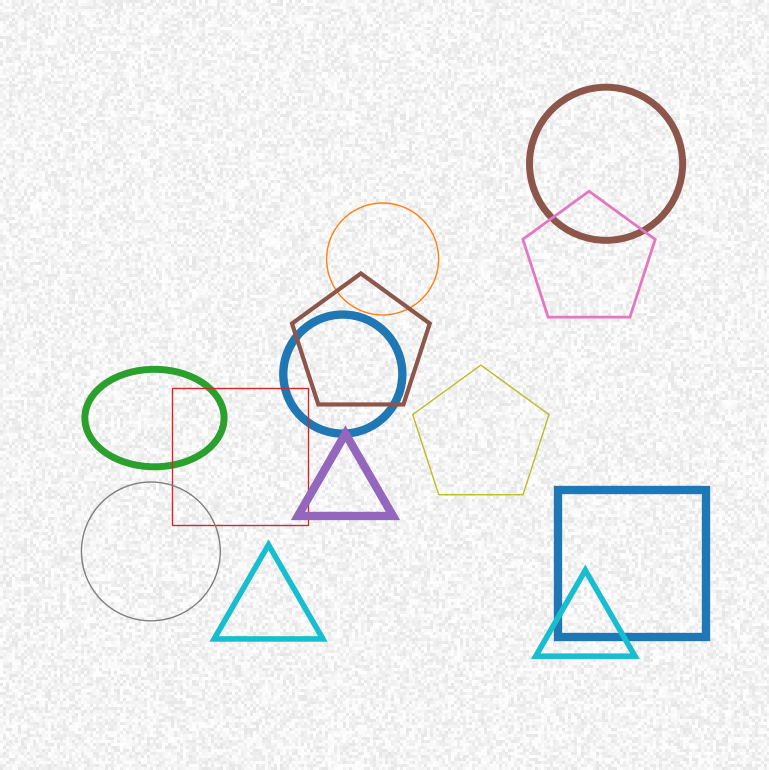[{"shape": "square", "thickness": 3, "radius": 0.48, "center": [0.821, 0.268]}, {"shape": "circle", "thickness": 3, "radius": 0.39, "center": [0.445, 0.514]}, {"shape": "circle", "thickness": 0.5, "radius": 0.36, "center": [0.497, 0.664]}, {"shape": "oval", "thickness": 2.5, "radius": 0.45, "center": [0.201, 0.457]}, {"shape": "square", "thickness": 0.5, "radius": 0.44, "center": [0.312, 0.407]}, {"shape": "triangle", "thickness": 3, "radius": 0.36, "center": [0.449, 0.366]}, {"shape": "pentagon", "thickness": 1.5, "radius": 0.47, "center": [0.469, 0.551]}, {"shape": "circle", "thickness": 2.5, "radius": 0.5, "center": [0.787, 0.787]}, {"shape": "pentagon", "thickness": 1, "radius": 0.45, "center": [0.765, 0.661]}, {"shape": "circle", "thickness": 0.5, "radius": 0.45, "center": [0.196, 0.284]}, {"shape": "pentagon", "thickness": 0.5, "radius": 0.47, "center": [0.624, 0.433]}, {"shape": "triangle", "thickness": 2, "radius": 0.41, "center": [0.349, 0.211]}, {"shape": "triangle", "thickness": 2, "radius": 0.37, "center": [0.76, 0.185]}]